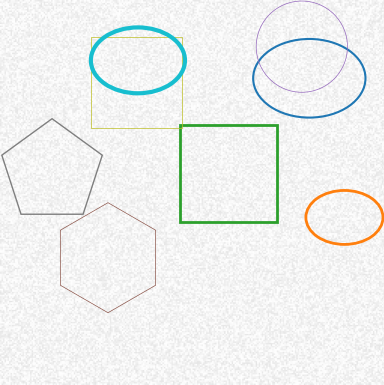[{"shape": "oval", "thickness": 1.5, "radius": 0.73, "center": [0.803, 0.797]}, {"shape": "oval", "thickness": 2, "radius": 0.5, "center": [0.895, 0.435]}, {"shape": "square", "thickness": 2, "radius": 0.63, "center": [0.593, 0.55]}, {"shape": "circle", "thickness": 0.5, "radius": 0.59, "center": [0.784, 0.879]}, {"shape": "hexagon", "thickness": 0.5, "radius": 0.71, "center": [0.281, 0.331]}, {"shape": "pentagon", "thickness": 1, "radius": 0.69, "center": [0.135, 0.555]}, {"shape": "square", "thickness": 0.5, "radius": 0.59, "center": [0.355, 0.787]}, {"shape": "oval", "thickness": 3, "radius": 0.61, "center": [0.358, 0.843]}]